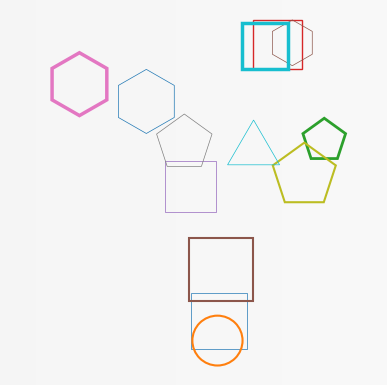[{"shape": "square", "thickness": 0.5, "radius": 0.36, "center": [0.565, 0.167]}, {"shape": "hexagon", "thickness": 0.5, "radius": 0.42, "center": [0.378, 0.737]}, {"shape": "circle", "thickness": 1.5, "radius": 0.32, "center": [0.561, 0.115]}, {"shape": "pentagon", "thickness": 2, "radius": 0.29, "center": [0.837, 0.635]}, {"shape": "square", "thickness": 1, "radius": 0.32, "center": [0.716, 0.885]}, {"shape": "square", "thickness": 0.5, "radius": 0.33, "center": [0.493, 0.515]}, {"shape": "square", "thickness": 1.5, "radius": 0.41, "center": [0.571, 0.3]}, {"shape": "hexagon", "thickness": 0.5, "radius": 0.3, "center": [0.754, 0.889]}, {"shape": "hexagon", "thickness": 2.5, "radius": 0.41, "center": [0.205, 0.781]}, {"shape": "pentagon", "thickness": 0.5, "radius": 0.38, "center": [0.476, 0.629]}, {"shape": "pentagon", "thickness": 1.5, "radius": 0.43, "center": [0.785, 0.544]}, {"shape": "square", "thickness": 2.5, "radius": 0.3, "center": [0.685, 0.88]}, {"shape": "triangle", "thickness": 0.5, "radius": 0.39, "center": [0.654, 0.611]}]